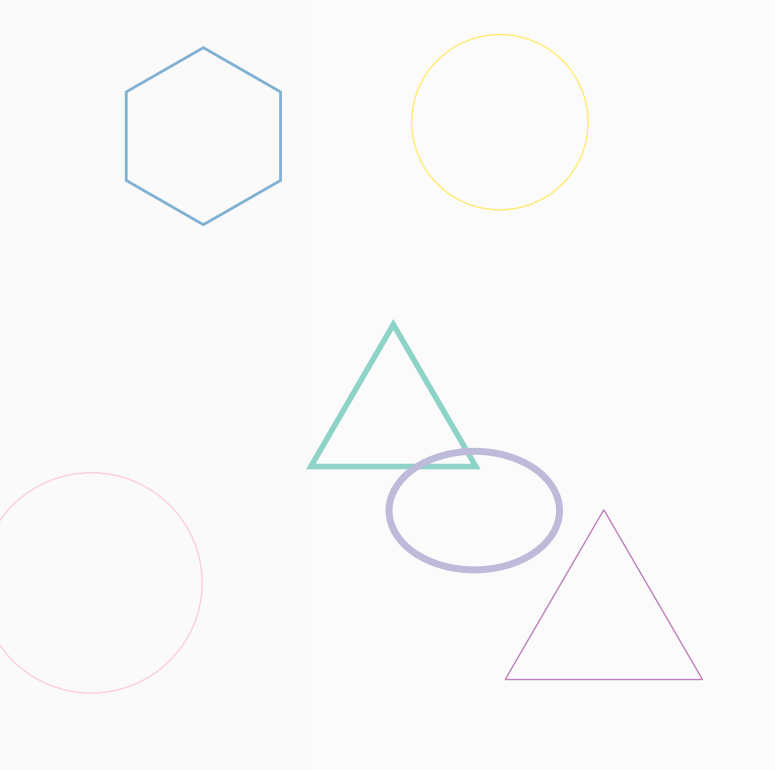[{"shape": "triangle", "thickness": 2, "radius": 0.61, "center": [0.508, 0.456]}, {"shape": "oval", "thickness": 2.5, "radius": 0.55, "center": [0.612, 0.337]}, {"shape": "hexagon", "thickness": 1, "radius": 0.57, "center": [0.262, 0.823]}, {"shape": "circle", "thickness": 0.5, "radius": 0.72, "center": [0.118, 0.243]}, {"shape": "triangle", "thickness": 0.5, "radius": 0.73, "center": [0.779, 0.191]}, {"shape": "circle", "thickness": 0.5, "radius": 0.57, "center": [0.645, 0.841]}]